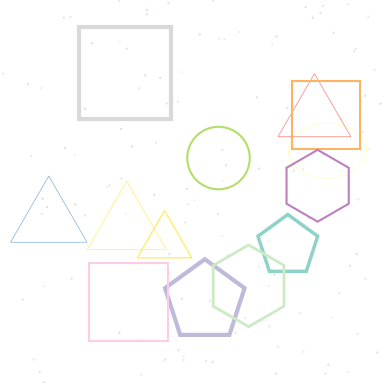[{"shape": "pentagon", "thickness": 2.5, "radius": 0.41, "center": [0.748, 0.361]}, {"shape": "oval", "thickness": 0.5, "radius": 0.51, "center": [0.851, 0.609]}, {"shape": "pentagon", "thickness": 3, "radius": 0.54, "center": [0.532, 0.218]}, {"shape": "triangle", "thickness": 0.5, "radius": 0.55, "center": [0.817, 0.699]}, {"shape": "triangle", "thickness": 0.5, "radius": 0.57, "center": [0.127, 0.428]}, {"shape": "square", "thickness": 1.5, "radius": 0.44, "center": [0.847, 0.701]}, {"shape": "circle", "thickness": 1.5, "radius": 0.41, "center": [0.568, 0.589]}, {"shape": "square", "thickness": 1.5, "radius": 0.51, "center": [0.334, 0.215]}, {"shape": "square", "thickness": 3, "radius": 0.6, "center": [0.326, 0.811]}, {"shape": "hexagon", "thickness": 1.5, "radius": 0.47, "center": [0.825, 0.518]}, {"shape": "hexagon", "thickness": 2, "radius": 0.53, "center": [0.646, 0.258]}, {"shape": "triangle", "thickness": 0.5, "radius": 0.59, "center": [0.329, 0.411]}, {"shape": "triangle", "thickness": 1, "radius": 0.41, "center": [0.427, 0.371]}]